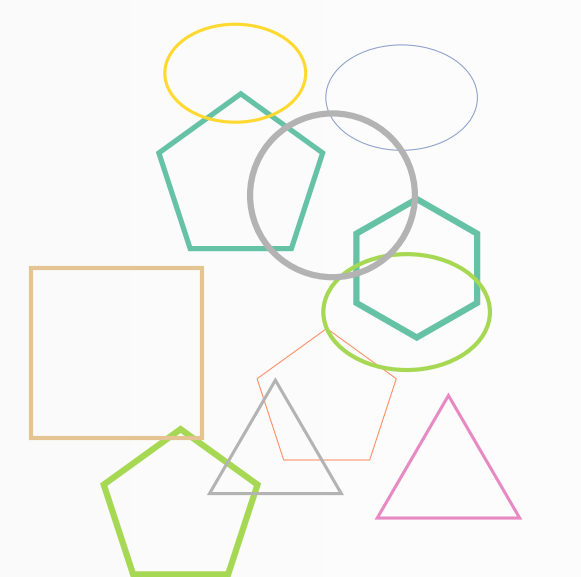[{"shape": "pentagon", "thickness": 2.5, "radius": 0.74, "center": [0.414, 0.689]}, {"shape": "hexagon", "thickness": 3, "radius": 0.6, "center": [0.717, 0.535]}, {"shape": "pentagon", "thickness": 0.5, "radius": 0.63, "center": [0.562, 0.304]}, {"shape": "oval", "thickness": 0.5, "radius": 0.65, "center": [0.691, 0.83]}, {"shape": "triangle", "thickness": 1.5, "radius": 0.71, "center": [0.772, 0.173]}, {"shape": "pentagon", "thickness": 3, "radius": 0.7, "center": [0.311, 0.117]}, {"shape": "oval", "thickness": 2, "radius": 0.72, "center": [0.7, 0.459]}, {"shape": "oval", "thickness": 1.5, "radius": 0.61, "center": [0.405, 0.872]}, {"shape": "square", "thickness": 2, "radius": 0.74, "center": [0.2, 0.388]}, {"shape": "circle", "thickness": 3, "radius": 0.71, "center": [0.572, 0.661]}, {"shape": "triangle", "thickness": 1.5, "radius": 0.65, "center": [0.474, 0.21]}]